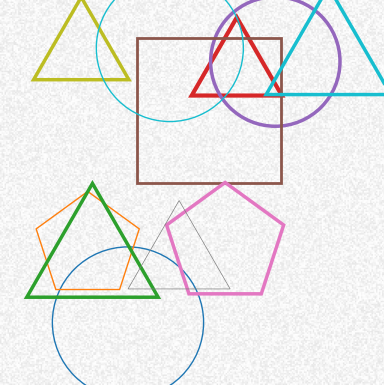[{"shape": "circle", "thickness": 1, "radius": 0.98, "center": [0.332, 0.162]}, {"shape": "pentagon", "thickness": 1, "radius": 0.7, "center": [0.228, 0.362]}, {"shape": "triangle", "thickness": 2.5, "radius": 0.99, "center": [0.24, 0.327]}, {"shape": "triangle", "thickness": 3, "radius": 0.68, "center": [0.615, 0.819]}, {"shape": "circle", "thickness": 2.5, "radius": 0.84, "center": [0.715, 0.84]}, {"shape": "square", "thickness": 2, "radius": 0.94, "center": [0.543, 0.714]}, {"shape": "pentagon", "thickness": 2.5, "radius": 0.8, "center": [0.585, 0.366]}, {"shape": "triangle", "thickness": 0.5, "radius": 0.77, "center": [0.465, 0.326]}, {"shape": "triangle", "thickness": 2.5, "radius": 0.71, "center": [0.211, 0.864]}, {"shape": "triangle", "thickness": 2.5, "radius": 0.93, "center": [0.853, 0.848]}, {"shape": "circle", "thickness": 1, "radius": 0.95, "center": [0.441, 0.875]}]